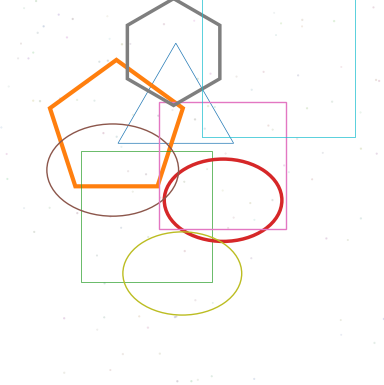[{"shape": "triangle", "thickness": 0.5, "radius": 0.87, "center": [0.457, 0.715]}, {"shape": "pentagon", "thickness": 3, "radius": 0.91, "center": [0.302, 0.663]}, {"shape": "square", "thickness": 0.5, "radius": 0.85, "center": [0.381, 0.438]}, {"shape": "oval", "thickness": 2.5, "radius": 0.76, "center": [0.579, 0.48]}, {"shape": "oval", "thickness": 1, "radius": 0.86, "center": [0.293, 0.558]}, {"shape": "square", "thickness": 1, "radius": 0.83, "center": [0.578, 0.571]}, {"shape": "hexagon", "thickness": 2.5, "radius": 0.69, "center": [0.451, 0.865]}, {"shape": "oval", "thickness": 1, "radius": 0.77, "center": [0.473, 0.29]}, {"shape": "square", "thickness": 0.5, "radius": 0.99, "center": [0.724, 0.842]}]